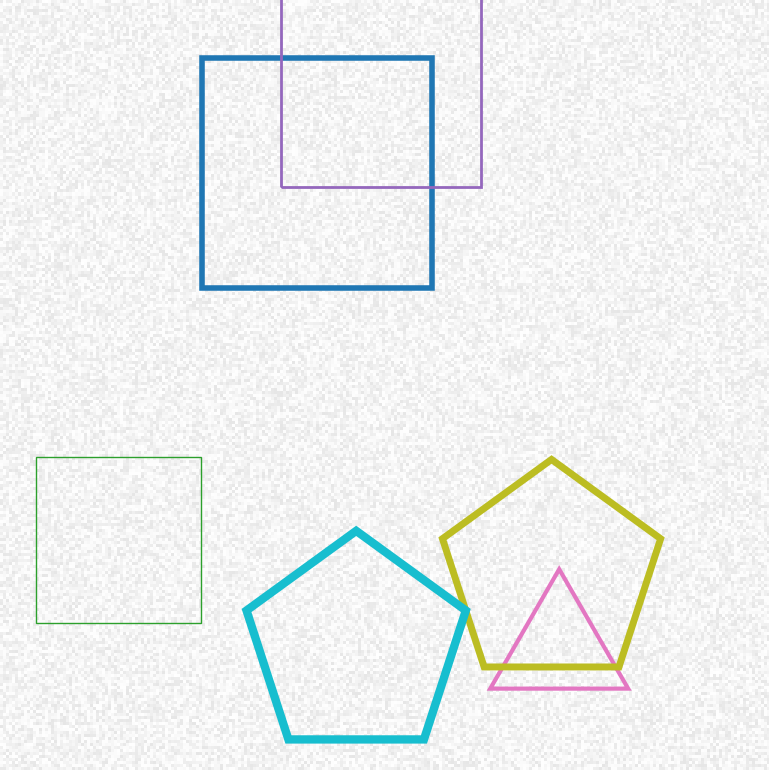[{"shape": "square", "thickness": 2, "radius": 0.75, "center": [0.412, 0.775]}, {"shape": "square", "thickness": 0.5, "radius": 0.54, "center": [0.154, 0.299]}, {"shape": "square", "thickness": 1, "radius": 0.65, "center": [0.495, 0.886]}, {"shape": "triangle", "thickness": 1.5, "radius": 0.52, "center": [0.726, 0.157]}, {"shape": "pentagon", "thickness": 2.5, "radius": 0.74, "center": [0.716, 0.254]}, {"shape": "pentagon", "thickness": 3, "radius": 0.75, "center": [0.463, 0.161]}]